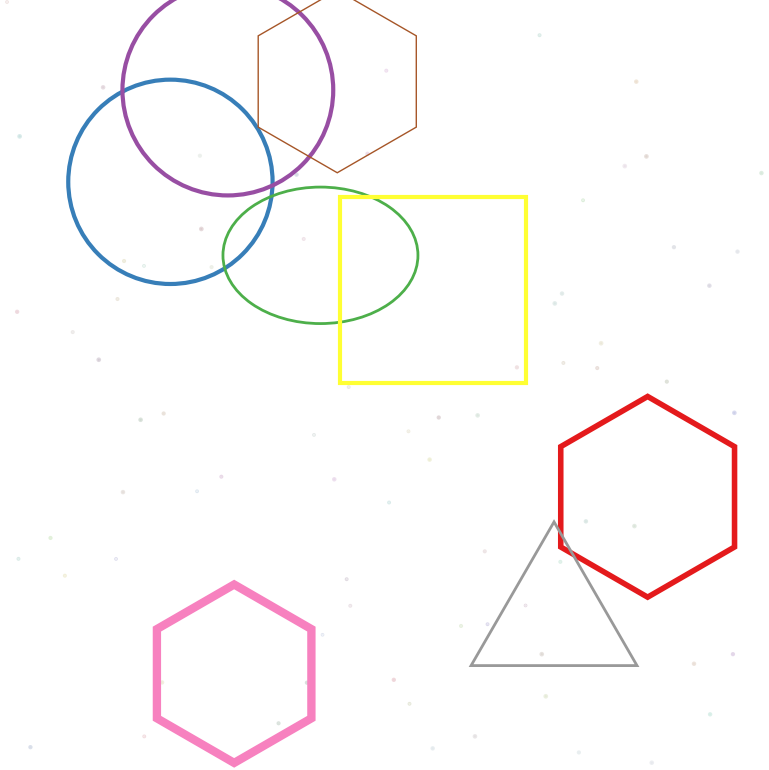[{"shape": "hexagon", "thickness": 2, "radius": 0.65, "center": [0.841, 0.355]}, {"shape": "circle", "thickness": 1.5, "radius": 0.66, "center": [0.221, 0.764]}, {"shape": "oval", "thickness": 1, "radius": 0.63, "center": [0.416, 0.668]}, {"shape": "circle", "thickness": 1.5, "radius": 0.68, "center": [0.296, 0.883]}, {"shape": "square", "thickness": 1.5, "radius": 0.6, "center": [0.562, 0.623]}, {"shape": "hexagon", "thickness": 0.5, "radius": 0.59, "center": [0.438, 0.894]}, {"shape": "hexagon", "thickness": 3, "radius": 0.58, "center": [0.304, 0.125]}, {"shape": "triangle", "thickness": 1, "radius": 0.62, "center": [0.72, 0.198]}]